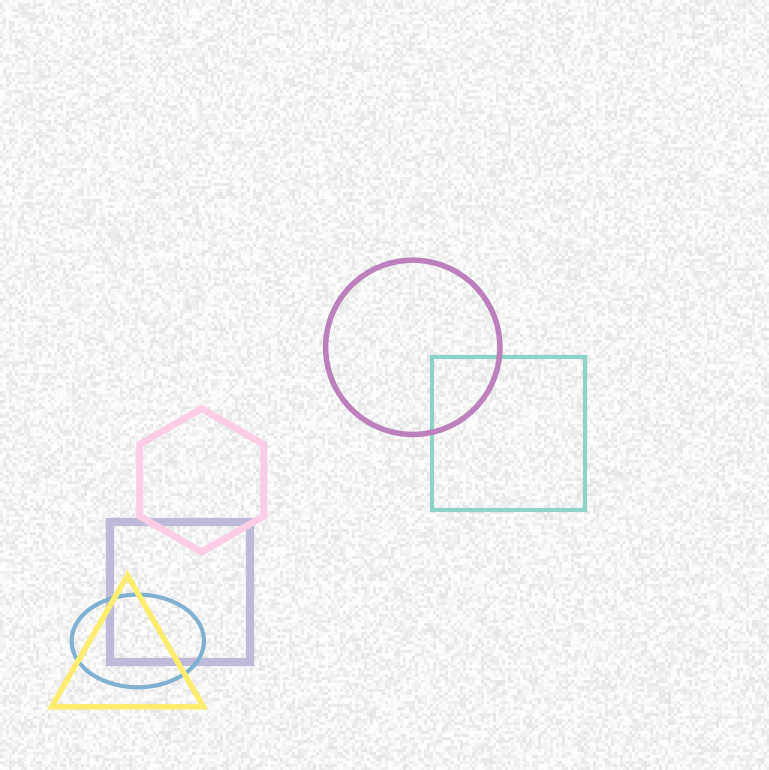[{"shape": "square", "thickness": 1.5, "radius": 0.5, "center": [0.66, 0.437]}, {"shape": "square", "thickness": 3, "radius": 0.46, "center": [0.234, 0.231]}, {"shape": "oval", "thickness": 1.5, "radius": 0.43, "center": [0.179, 0.168]}, {"shape": "hexagon", "thickness": 2.5, "radius": 0.47, "center": [0.262, 0.376]}, {"shape": "circle", "thickness": 2, "radius": 0.57, "center": [0.536, 0.549]}, {"shape": "triangle", "thickness": 2, "radius": 0.57, "center": [0.166, 0.139]}]